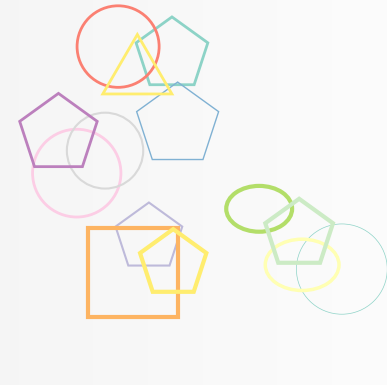[{"shape": "pentagon", "thickness": 2, "radius": 0.49, "center": [0.444, 0.859]}, {"shape": "circle", "thickness": 0.5, "radius": 0.59, "center": [0.882, 0.301]}, {"shape": "oval", "thickness": 2.5, "radius": 0.48, "center": [0.78, 0.312]}, {"shape": "pentagon", "thickness": 1.5, "radius": 0.45, "center": [0.384, 0.383]}, {"shape": "circle", "thickness": 2, "radius": 0.53, "center": [0.305, 0.879]}, {"shape": "pentagon", "thickness": 1, "radius": 0.56, "center": [0.458, 0.676]}, {"shape": "square", "thickness": 3, "radius": 0.58, "center": [0.344, 0.291]}, {"shape": "oval", "thickness": 3, "radius": 0.43, "center": [0.669, 0.458]}, {"shape": "circle", "thickness": 2, "radius": 0.57, "center": [0.198, 0.55]}, {"shape": "circle", "thickness": 1.5, "radius": 0.49, "center": [0.271, 0.609]}, {"shape": "pentagon", "thickness": 2, "radius": 0.53, "center": [0.151, 0.652]}, {"shape": "pentagon", "thickness": 3, "radius": 0.46, "center": [0.772, 0.392]}, {"shape": "triangle", "thickness": 2, "radius": 0.51, "center": [0.354, 0.807]}, {"shape": "pentagon", "thickness": 3, "radius": 0.45, "center": [0.447, 0.315]}]